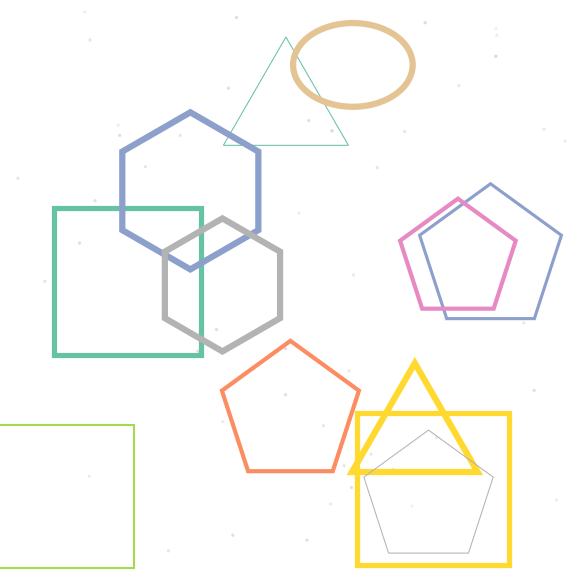[{"shape": "triangle", "thickness": 0.5, "radius": 0.62, "center": [0.495, 0.81]}, {"shape": "square", "thickness": 2.5, "radius": 0.64, "center": [0.22, 0.511]}, {"shape": "pentagon", "thickness": 2, "radius": 0.62, "center": [0.503, 0.284]}, {"shape": "hexagon", "thickness": 3, "radius": 0.68, "center": [0.33, 0.669]}, {"shape": "pentagon", "thickness": 1.5, "radius": 0.65, "center": [0.849, 0.552]}, {"shape": "pentagon", "thickness": 2, "radius": 0.53, "center": [0.793, 0.55]}, {"shape": "square", "thickness": 1, "radius": 0.62, "center": [0.109, 0.139]}, {"shape": "triangle", "thickness": 3, "radius": 0.63, "center": [0.718, 0.245]}, {"shape": "square", "thickness": 2.5, "radius": 0.66, "center": [0.75, 0.153]}, {"shape": "oval", "thickness": 3, "radius": 0.52, "center": [0.611, 0.887]}, {"shape": "pentagon", "thickness": 0.5, "radius": 0.59, "center": [0.742, 0.137]}, {"shape": "hexagon", "thickness": 3, "radius": 0.58, "center": [0.385, 0.506]}]